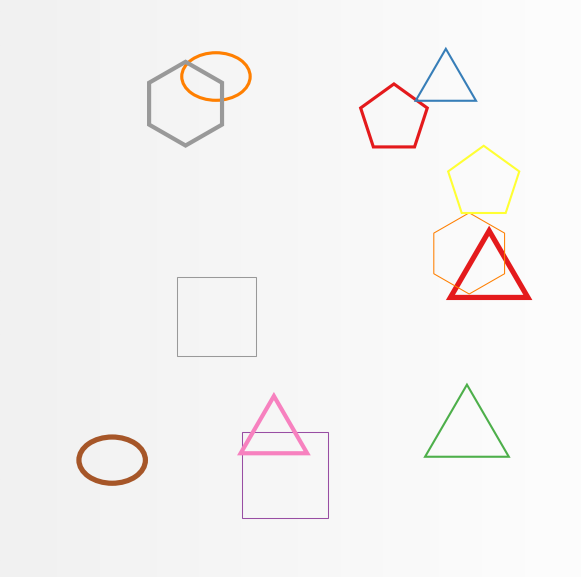[{"shape": "pentagon", "thickness": 1.5, "radius": 0.3, "center": [0.678, 0.793]}, {"shape": "triangle", "thickness": 2.5, "radius": 0.38, "center": [0.842, 0.523]}, {"shape": "triangle", "thickness": 1, "radius": 0.3, "center": [0.767, 0.855]}, {"shape": "triangle", "thickness": 1, "radius": 0.42, "center": [0.803, 0.25]}, {"shape": "square", "thickness": 0.5, "radius": 0.37, "center": [0.49, 0.176]}, {"shape": "hexagon", "thickness": 0.5, "radius": 0.35, "center": [0.807, 0.56]}, {"shape": "oval", "thickness": 1.5, "radius": 0.29, "center": [0.372, 0.867]}, {"shape": "pentagon", "thickness": 1, "radius": 0.32, "center": [0.832, 0.682]}, {"shape": "oval", "thickness": 2.5, "radius": 0.29, "center": [0.193, 0.202]}, {"shape": "triangle", "thickness": 2, "radius": 0.33, "center": [0.471, 0.247]}, {"shape": "square", "thickness": 0.5, "radius": 0.34, "center": [0.372, 0.451]}, {"shape": "hexagon", "thickness": 2, "radius": 0.36, "center": [0.319, 0.82]}]